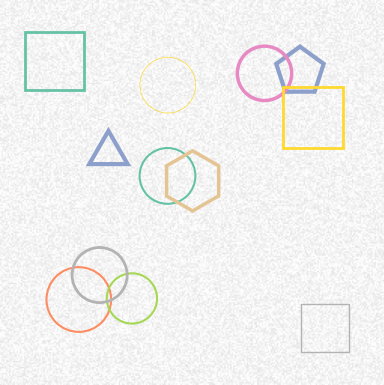[{"shape": "circle", "thickness": 1.5, "radius": 0.36, "center": [0.435, 0.543]}, {"shape": "square", "thickness": 2, "radius": 0.38, "center": [0.143, 0.841]}, {"shape": "circle", "thickness": 1.5, "radius": 0.42, "center": [0.205, 0.222]}, {"shape": "pentagon", "thickness": 3, "radius": 0.32, "center": [0.779, 0.814]}, {"shape": "triangle", "thickness": 3, "radius": 0.29, "center": [0.282, 0.603]}, {"shape": "circle", "thickness": 2.5, "radius": 0.35, "center": [0.687, 0.81]}, {"shape": "circle", "thickness": 1.5, "radius": 0.33, "center": [0.343, 0.225]}, {"shape": "square", "thickness": 2, "radius": 0.39, "center": [0.813, 0.695]}, {"shape": "circle", "thickness": 0.5, "radius": 0.36, "center": [0.436, 0.779]}, {"shape": "hexagon", "thickness": 2.5, "radius": 0.39, "center": [0.5, 0.53]}, {"shape": "circle", "thickness": 2, "radius": 0.36, "center": [0.259, 0.286]}, {"shape": "square", "thickness": 1, "radius": 0.31, "center": [0.844, 0.148]}]